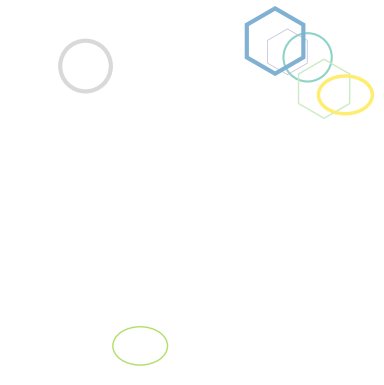[{"shape": "circle", "thickness": 1.5, "radius": 0.31, "center": [0.799, 0.851]}, {"shape": "hexagon", "thickness": 0.5, "radius": 0.3, "center": [0.747, 0.866]}, {"shape": "hexagon", "thickness": 3, "radius": 0.42, "center": [0.715, 0.893]}, {"shape": "oval", "thickness": 1, "radius": 0.36, "center": [0.364, 0.102]}, {"shape": "circle", "thickness": 3, "radius": 0.33, "center": [0.222, 0.828]}, {"shape": "hexagon", "thickness": 1, "radius": 0.38, "center": [0.842, 0.769]}, {"shape": "oval", "thickness": 2.5, "radius": 0.35, "center": [0.897, 0.754]}]